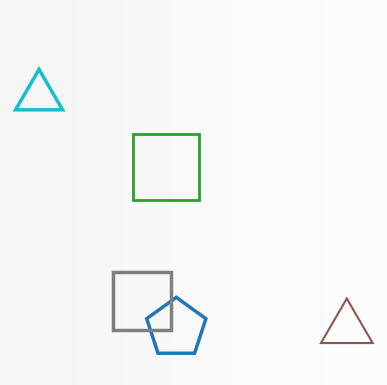[{"shape": "pentagon", "thickness": 2.5, "radius": 0.4, "center": [0.455, 0.147]}, {"shape": "square", "thickness": 2, "radius": 0.43, "center": [0.429, 0.566]}, {"shape": "triangle", "thickness": 1.5, "radius": 0.39, "center": [0.895, 0.148]}, {"shape": "square", "thickness": 2.5, "radius": 0.37, "center": [0.366, 0.217]}, {"shape": "triangle", "thickness": 2.5, "radius": 0.35, "center": [0.101, 0.75]}]